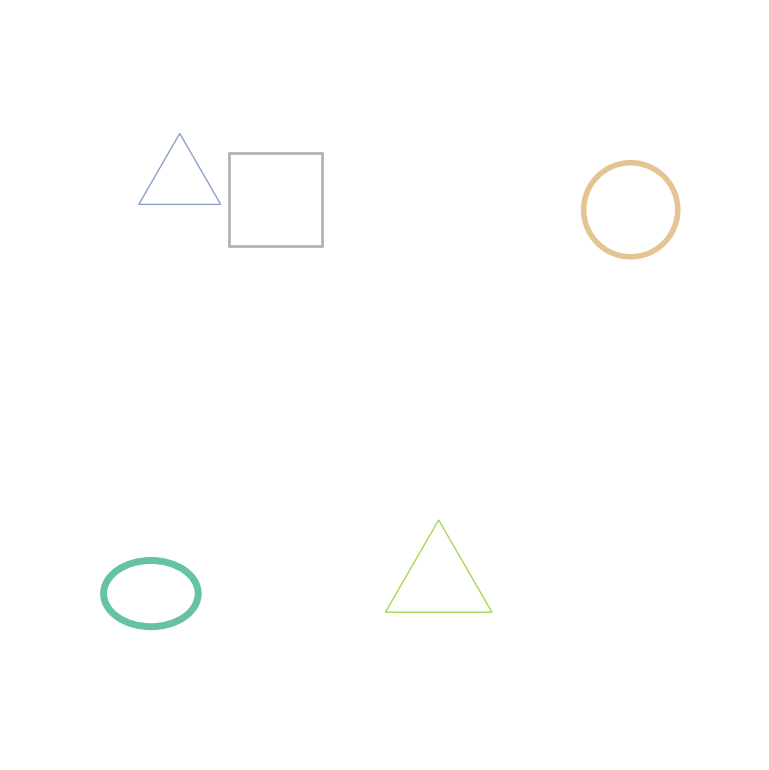[{"shape": "oval", "thickness": 2.5, "radius": 0.31, "center": [0.196, 0.229]}, {"shape": "triangle", "thickness": 0.5, "radius": 0.31, "center": [0.233, 0.765]}, {"shape": "triangle", "thickness": 0.5, "radius": 0.4, "center": [0.57, 0.245]}, {"shape": "circle", "thickness": 2, "radius": 0.31, "center": [0.819, 0.728]}, {"shape": "square", "thickness": 1, "radius": 0.3, "center": [0.358, 0.741]}]